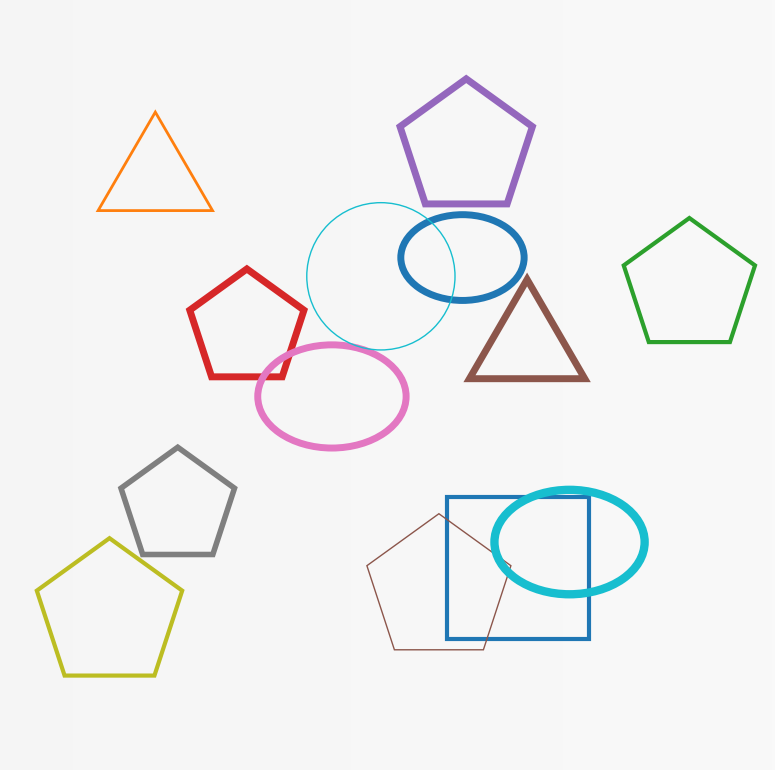[{"shape": "square", "thickness": 1.5, "radius": 0.46, "center": [0.668, 0.262]}, {"shape": "oval", "thickness": 2.5, "radius": 0.4, "center": [0.597, 0.666]}, {"shape": "triangle", "thickness": 1, "radius": 0.43, "center": [0.2, 0.769]}, {"shape": "pentagon", "thickness": 1.5, "radius": 0.45, "center": [0.89, 0.628]}, {"shape": "pentagon", "thickness": 2.5, "radius": 0.39, "center": [0.319, 0.573]}, {"shape": "pentagon", "thickness": 2.5, "radius": 0.45, "center": [0.602, 0.808]}, {"shape": "pentagon", "thickness": 0.5, "radius": 0.49, "center": [0.566, 0.235]}, {"shape": "triangle", "thickness": 2.5, "radius": 0.43, "center": [0.68, 0.551]}, {"shape": "oval", "thickness": 2.5, "radius": 0.48, "center": [0.428, 0.485]}, {"shape": "pentagon", "thickness": 2, "radius": 0.38, "center": [0.229, 0.342]}, {"shape": "pentagon", "thickness": 1.5, "radius": 0.49, "center": [0.141, 0.202]}, {"shape": "oval", "thickness": 3, "radius": 0.48, "center": [0.735, 0.296]}, {"shape": "circle", "thickness": 0.5, "radius": 0.48, "center": [0.491, 0.641]}]